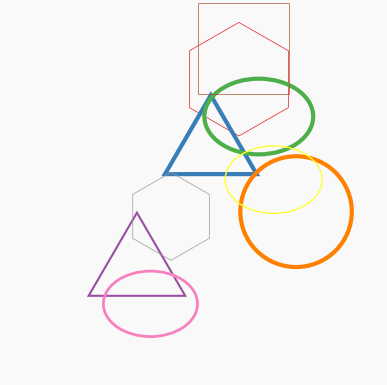[{"shape": "hexagon", "thickness": 0.5, "radius": 0.74, "center": [0.617, 0.794]}, {"shape": "triangle", "thickness": 3, "radius": 0.68, "center": [0.544, 0.616]}, {"shape": "oval", "thickness": 3, "radius": 0.7, "center": [0.668, 0.697]}, {"shape": "triangle", "thickness": 1.5, "radius": 0.72, "center": [0.353, 0.304]}, {"shape": "circle", "thickness": 3, "radius": 0.72, "center": [0.764, 0.45]}, {"shape": "oval", "thickness": 1, "radius": 0.63, "center": [0.706, 0.533]}, {"shape": "square", "thickness": 0.5, "radius": 0.59, "center": [0.629, 0.873]}, {"shape": "oval", "thickness": 2, "radius": 0.61, "center": [0.388, 0.211]}, {"shape": "hexagon", "thickness": 0.5, "radius": 0.57, "center": [0.441, 0.438]}]